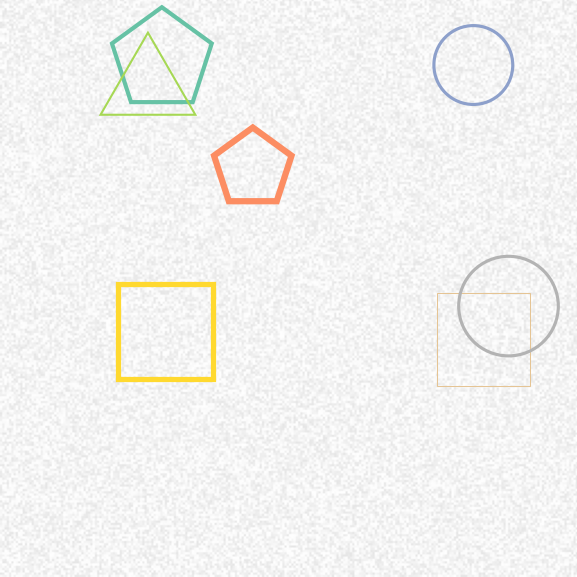[{"shape": "pentagon", "thickness": 2, "radius": 0.45, "center": [0.28, 0.896]}, {"shape": "pentagon", "thickness": 3, "radius": 0.35, "center": [0.438, 0.708]}, {"shape": "circle", "thickness": 1.5, "radius": 0.34, "center": [0.82, 0.887]}, {"shape": "triangle", "thickness": 1, "radius": 0.47, "center": [0.256, 0.848]}, {"shape": "square", "thickness": 2.5, "radius": 0.41, "center": [0.286, 0.425]}, {"shape": "square", "thickness": 0.5, "radius": 0.4, "center": [0.837, 0.411]}, {"shape": "circle", "thickness": 1.5, "radius": 0.43, "center": [0.881, 0.469]}]